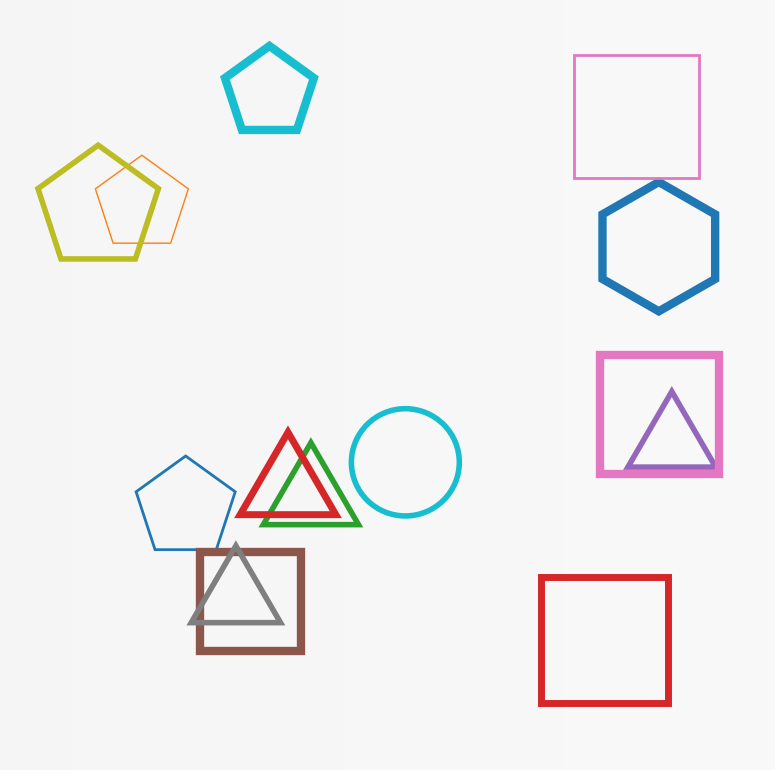[{"shape": "hexagon", "thickness": 3, "radius": 0.42, "center": [0.85, 0.68]}, {"shape": "pentagon", "thickness": 1, "radius": 0.34, "center": [0.24, 0.341]}, {"shape": "pentagon", "thickness": 0.5, "radius": 0.32, "center": [0.183, 0.735]}, {"shape": "triangle", "thickness": 2, "radius": 0.35, "center": [0.401, 0.354]}, {"shape": "square", "thickness": 2.5, "radius": 0.41, "center": [0.78, 0.169]}, {"shape": "triangle", "thickness": 2.5, "radius": 0.36, "center": [0.372, 0.367]}, {"shape": "triangle", "thickness": 2, "radius": 0.33, "center": [0.867, 0.426]}, {"shape": "square", "thickness": 3, "radius": 0.32, "center": [0.323, 0.219]}, {"shape": "square", "thickness": 1, "radius": 0.4, "center": [0.821, 0.848]}, {"shape": "square", "thickness": 3, "radius": 0.38, "center": [0.851, 0.462]}, {"shape": "triangle", "thickness": 2, "radius": 0.33, "center": [0.304, 0.225]}, {"shape": "pentagon", "thickness": 2, "radius": 0.41, "center": [0.127, 0.73]}, {"shape": "circle", "thickness": 2, "radius": 0.35, "center": [0.523, 0.4]}, {"shape": "pentagon", "thickness": 3, "radius": 0.3, "center": [0.348, 0.88]}]